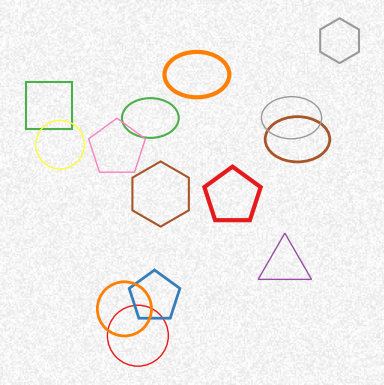[{"shape": "pentagon", "thickness": 3, "radius": 0.38, "center": [0.604, 0.49]}, {"shape": "circle", "thickness": 1, "radius": 0.4, "center": [0.358, 0.128]}, {"shape": "pentagon", "thickness": 2, "radius": 0.35, "center": [0.401, 0.229]}, {"shape": "square", "thickness": 1.5, "radius": 0.3, "center": [0.127, 0.725]}, {"shape": "oval", "thickness": 1.5, "radius": 0.37, "center": [0.391, 0.693]}, {"shape": "triangle", "thickness": 1, "radius": 0.4, "center": [0.74, 0.314]}, {"shape": "circle", "thickness": 2, "radius": 0.35, "center": [0.323, 0.198]}, {"shape": "oval", "thickness": 3, "radius": 0.42, "center": [0.511, 0.806]}, {"shape": "circle", "thickness": 1, "radius": 0.32, "center": [0.156, 0.624]}, {"shape": "oval", "thickness": 2, "radius": 0.42, "center": [0.773, 0.638]}, {"shape": "hexagon", "thickness": 1.5, "radius": 0.42, "center": [0.417, 0.496]}, {"shape": "pentagon", "thickness": 1, "radius": 0.39, "center": [0.304, 0.615]}, {"shape": "hexagon", "thickness": 1.5, "radius": 0.29, "center": [0.882, 0.894]}, {"shape": "oval", "thickness": 1, "radius": 0.39, "center": [0.757, 0.694]}]